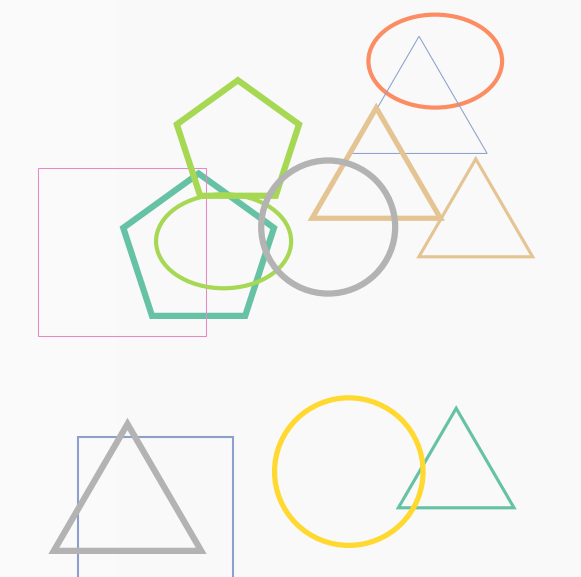[{"shape": "pentagon", "thickness": 3, "radius": 0.68, "center": [0.342, 0.562]}, {"shape": "triangle", "thickness": 1.5, "radius": 0.57, "center": [0.785, 0.177]}, {"shape": "oval", "thickness": 2, "radius": 0.57, "center": [0.749, 0.893]}, {"shape": "triangle", "thickness": 0.5, "radius": 0.68, "center": [0.721, 0.801]}, {"shape": "square", "thickness": 1, "radius": 0.67, "center": [0.267, 0.109]}, {"shape": "square", "thickness": 0.5, "radius": 0.73, "center": [0.21, 0.563]}, {"shape": "oval", "thickness": 2, "radius": 0.58, "center": [0.385, 0.581]}, {"shape": "pentagon", "thickness": 3, "radius": 0.55, "center": [0.409, 0.75]}, {"shape": "circle", "thickness": 2.5, "radius": 0.64, "center": [0.6, 0.183]}, {"shape": "triangle", "thickness": 2.5, "radius": 0.64, "center": [0.647, 0.685]}, {"shape": "triangle", "thickness": 1.5, "radius": 0.56, "center": [0.818, 0.611]}, {"shape": "triangle", "thickness": 3, "radius": 0.73, "center": [0.219, 0.118]}, {"shape": "circle", "thickness": 3, "radius": 0.58, "center": [0.565, 0.606]}]